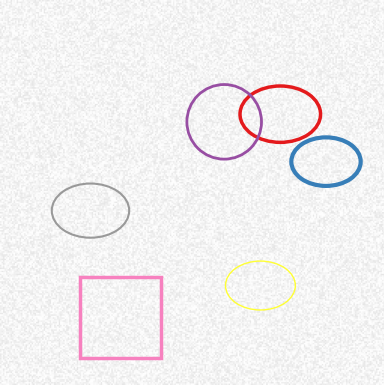[{"shape": "oval", "thickness": 2.5, "radius": 0.52, "center": [0.728, 0.703]}, {"shape": "oval", "thickness": 3, "radius": 0.45, "center": [0.847, 0.58]}, {"shape": "circle", "thickness": 2, "radius": 0.48, "center": [0.582, 0.684]}, {"shape": "oval", "thickness": 1, "radius": 0.45, "center": [0.676, 0.258]}, {"shape": "square", "thickness": 2.5, "radius": 0.52, "center": [0.314, 0.175]}, {"shape": "oval", "thickness": 1.5, "radius": 0.5, "center": [0.235, 0.453]}]